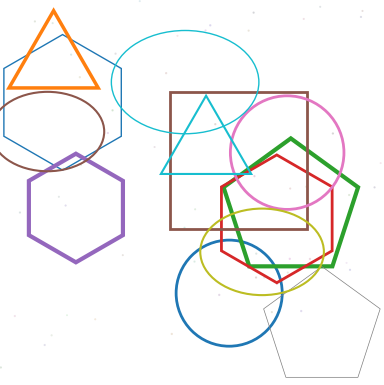[{"shape": "circle", "thickness": 2, "radius": 0.69, "center": [0.595, 0.239]}, {"shape": "hexagon", "thickness": 1, "radius": 0.88, "center": [0.163, 0.734]}, {"shape": "triangle", "thickness": 2.5, "radius": 0.67, "center": [0.139, 0.838]}, {"shape": "pentagon", "thickness": 3, "radius": 0.92, "center": [0.755, 0.457]}, {"shape": "hexagon", "thickness": 2, "radius": 0.83, "center": [0.719, 0.432]}, {"shape": "hexagon", "thickness": 3, "radius": 0.71, "center": [0.197, 0.46]}, {"shape": "oval", "thickness": 1.5, "radius": 0.74, "center": [0.123, 0.658]}, {"shape": "square", "thickness": 2, "radius": 0.89, "center": [0.619, 0.584]}, {"shape": "circle", "thickness": 2, "radius": 0.74, "center": [0.746, 0.604]}, {"shape": "pentagon", "thickness": 0.5, "radius": 0.8, "center": [0.836, 0.149]}, {"shape": "oval", "thickness": 1.5, "radius": 0.8, "center": [0.681, 0.346]}, {"shape": "oval", "thickness": 1, "radius": 0.96, "center": [0.481, 0.787]}, {"shape": "triangle", "thickness": 1.5, "radius": 0.68, "center": [0.535, 0.616]}]